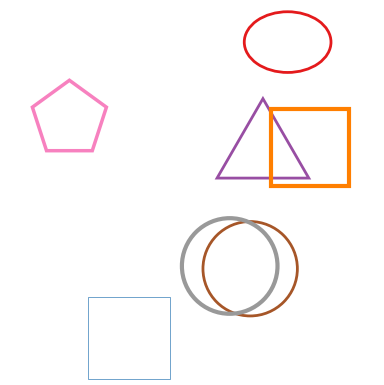[{"shape": "oval", "thickness": 2, "radius": 0.56, "center": [0.747, 0.891]}, {"shape": "square", "thickness": 0.5, "radius": 0.53, "center": [0.336, 0.123]}, {"shape": "triangle", "thickness": 2, "radius": 0.69, "center": [0.683, 0.606]}, {"shape": "square", "thickness": 3, "radius": 0.5, "center": [0.805, 0.617]}, {"shape": "circle", "thickness": 2, "radius": 0.61, "center": [0.65, 0.302]}, {"shape": "pentagon", "thickness": 2.5, "radius": 0.51, "center": [0.18, 0.69]}, {"shape": "circle", "thickness": 3, "radius": 0.62, "center": [0.597, 0.309]}]